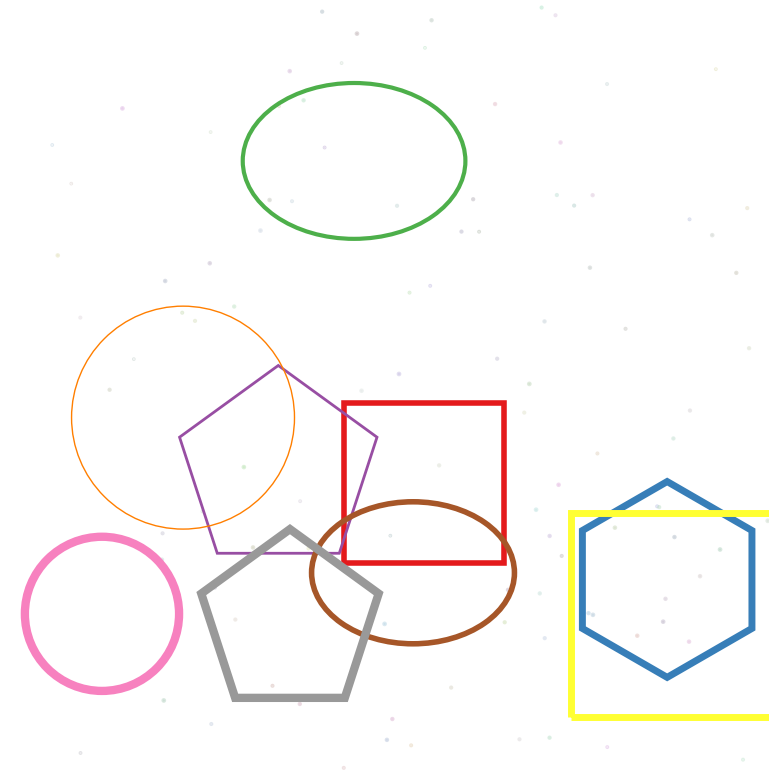[{"shape": "square", "thickness": 2, "radius": 0.52, "center": [0.551, 0.373]}, {"shape": "hexagon", "thickness": 2.5, "radius": 0.64, "center": [0.866, 0.247]}, {"shape": "oval", "thickness": 1.5, "radius": 0.72, "center": [0.46, 0.791]}, {"shape": "pentagon", "thickness": 1, "radius": 0.67, "center": [0.361, 0.391]}, {"shape": "circle", "thickness": 0.5, "radius": 0.72, "center": [0.238, 0.458]}, {"shape": "square", "thickness": 2.5, "radius": 0.66, "center": [0.874, 0.201]}, {"shape": "oval", "thickness": 2, "radius": 0.66, "center": [0.536, 0.256]}, {"shape": "circle", "thickness": 3, "radius": 0.5, "center": [0.132, 0.203]}, {"shape": "pentagon", "thickness": 3, "radius": 0.61, "center": [0.377, 0.192]}]